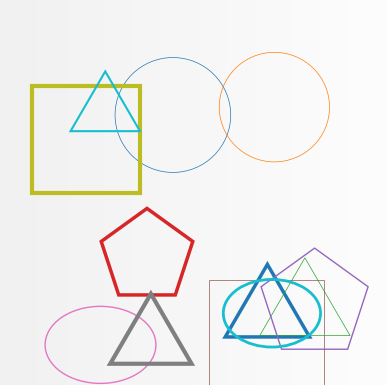[{"shape": "circle", "thickness": 0.5, "radius": 0.75, "center": [0.446, 0.701]}, {"shape": "triangle", "thickness": 2.5, "radius": 0.63, "center": [0.69, 0.188]}, {"shape": "circle", "thickness": 0.5, "radius": 0.71, "center": [0.708, 0.722]}, {"shape": "triangle", "thickness": 0.5, "radius": 0.67, "center": [0.787, 0.196]}, {"shape": "pentagon", "thickness": 2.5, "radius": 0.62, "center": [0.379, 0.334]}, {"shape": "pentagon", "thickness": 1, "radius": 0.73, "center": [0.812, 0.21]}, {"shape": "square", "thickness": 0.5, "radius": 0.74, "center": [0.688, 0.125]}, {"shape": "oval", "thickness": 1, "radius": 0.71, "center": [0.259, 0.104]}, {"shape": "triangle", "thickness": 3, "radius": 0.61, "center": [0.389, 0.116]}, {"shape": "square", "thickness": 3, "radius": 0.7, "center": [0.222, 0.637]}, {"shape": "oval", "thickness": 2, "radius": 0.63, "center": [0.702, 0.186]}, {"shape": "triangle", "thickness": 1.5, "radius": 0.52, "center": [0.272, 0.711]}]